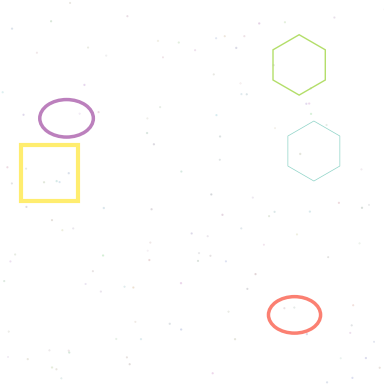[{"shape": "hexagon", "thickness": 0.5, "radius": 0.39, "center": [0.815, 0.608]}, {"shape": "oval", "thickness": 2.5, "radius": 0.34, "center": [0.765, 0.182]}, {"shape": "hexagon", "thickness": 1, "radius": 0.39, "center": [0.777, 0.831]}, {"shape": "oval", "thickness": 2.5, "radius": 0.35, "center": [0.173, 0.693]}, {"shape": "square", "thickness": 3, "radius": 0.37, "center": [0.129, 0.551]}]